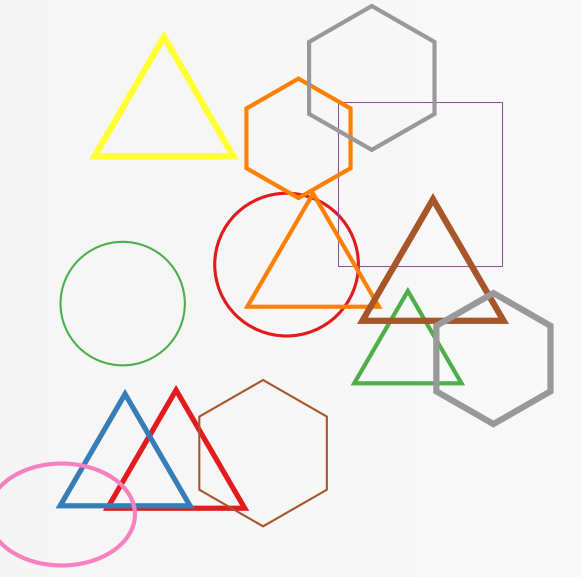[{"shape": "circle", "thickness": 1.5, "radius": 0.62, "center": [0.493, 0.541]}, {"shape": "triangle", "thickness": 2.5, "radius": 0.68, "center": [0.303, 0.187]}, {"shape": "triangle", "thickness": 2.5, "radius": 0.65, "center": [0.215, 0.188]}, {"shape": "triangle", "thickness": 2, "radius": 0.53, "center": [0.702, 0.389]}, {"shape": "circle", "thickness": 1, "radius": 0.53, "center": [0.211, 0.473]}, {"shape": "square", "thickness": 0.5, "radius": 0.71, "center": [0.723, 0.68]}, {"shape": "triangle", "thickness": 2, "radius": 0.65, "center": [0.539, 0.533]}, {"shape": "hexagon", "thickness": 2, "radius": 0.52, "center": [0.514, 0.76]}, {"shape": "triangle", "thickness": 3, "radius": 0.69, "center": [0.282, 0.797]}, {"shape": "hexagon", "thickness": 1, "radius": 0.63, "center": [0.453, 0.214]}, {"shape": "triangle", "thickness": 3, "radius": 0.7, "center": [0.745, 0.514]}, {"shape": "oval", "thickness": 2, "radius": 0.63, "center": [0.106, 0.108]}, {"shape": "hexagon", "thickness": 2, "radius": 0.62, "center": [0.64, 0.864]}, {"shape": "hexagon", "thickness": 3, "radius": 0.57, "center": [0.849, 0.378]}]